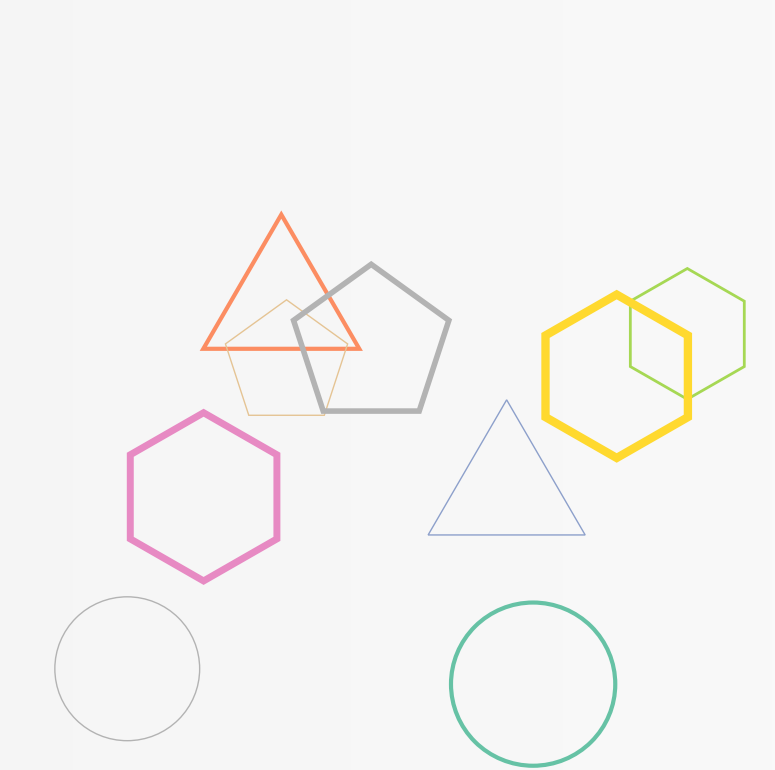[{"shape": "circle", "thickness": 1.5, "radius": 0.53, "center": [0.688, 0.112]}, {"shape": "triangle", "thickness": 1.5, "radius": 0.58, "center": [0.363, 0.605]}, {"shape": "triangle", "thickness": 0.5, "radius": 0.58, "center": [0.654, 0.364]}, {"shape": "hexagon", "thickness": 2.5, "radius": 0.55, "center": [0.263, 0.355]}, {"shape": "hexagon", "thickness": 1, "radius": 0.42, "center": [0.887, 0.566]}, {"shape": "hexagon", "thickness": 3, "radius": 0.53, "center": [0.796, 0.511]}, {"shape": "pentagon", "thickness": 0.5, "radius": 0.41, "center": [0.37, 0.528]}, {"shape": "circle", "thickness": 0.5, "radius": 0.47, "center": [0.164, 0.131]}, {"shape": "pentagon", "thickness": 2, "radius": 0.53, "center": [0.479, 0.551]}]